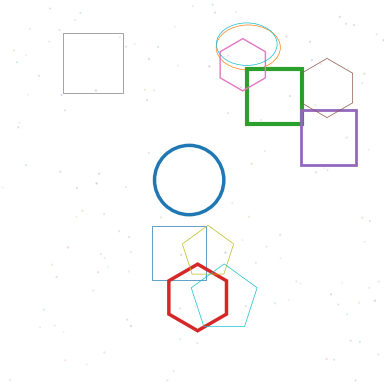[{"shape": "square", "thickness": 0.5, "radius": 0.35, "center": [0.465, 0.343]}, {"shape": "circle", "thickness": 2.5, "radius": 0.45, "center": [0.491, 0.532]}, {"shape": "oval", "thickness": 0.5, "radius": 0.42, "center": [0.645, 0.877]}, {"shape": "square", "thickness": 3, "radius": 0.36, "center": [0.712, 0.75]}, {"shape": "hexagon", "thickness": 2.5, "radius": 0.43, "center": [0.513, 0.227]}, {"shape": "square", "thickness": 2, "radius": 0.36, "center": [0.853, 0.643]}, {"shape": "hexagon", "thickness": 0.5, "radius": 0.38, "center": [0.849, 0.771]}, {"shape": "hexagon", "thickness": 1, "radius": 0.34, "center": [0.631, 0.832]}, {"shape": "square", "thickness": 0.5, "radius": 0.39, "center": [0.242, 0.837]}, {"shape": "pentagon", "thickness": 0.5, "radius": 0.35, "center": [0.54, 0.345]}, {"shape": "oval", "thickness": 0.5, "radius": 0.39, "center": [0.641, 0.885]}, {"shape": "pentagon", "thickness": 0.5, "radius": 0.45, "center": [0.582, 0.225]}]